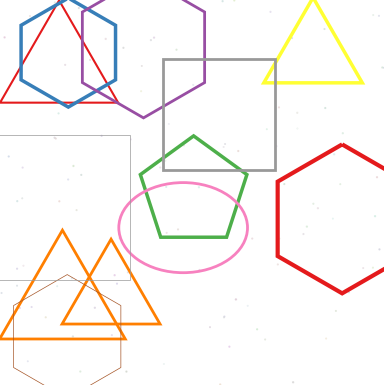[{"shape": "triangle", "thickness": 1.5, "radius": 0.89, "center": [0.154, 0.822]}, {"shape": "hexagon", "thickness": 3, "radius": 0.97, "center": [0.889, 0.432]}, {"shape": "hexagon", "thickness": 2.5, "radius": 0.71, "center": [0.177, 0.863]}, {"shape": "pentagon", "thickness": 2.5, "radius": 0.73, "center": [0.503, 0.502]}, {"shape": "hexagon", "thickness": 2, "radius": 0.92, "center": [0.373, 0.877]}, {"shape": "triangle", "thickness": 2, "radius": 0.73, "center": [0.288, 0.232]}, {"shape": "triangle", "thickness": 2, "radius": 0.94, "center": [0.162, 0.214]}, {"shape": "triangle", "thickness": 2.5, "radius": 0.74, "center": [0.813, 0.859]}, {"shape": "hexagon", "thickness": 0.5, "radius": 0.8, "center": [0.175, 0.126]}, {"shape": "oval", "thickness": 2, "radius": 0.84, "center": [0.476, 0.409]}, {"shape": "square", "thickness": 2, "radius": 0.72, "center": [0.569, 0.703]}, {"shape": "square", "thickness": 0.5, "radius": 0.94, "center": [0.15, 0.461]}]